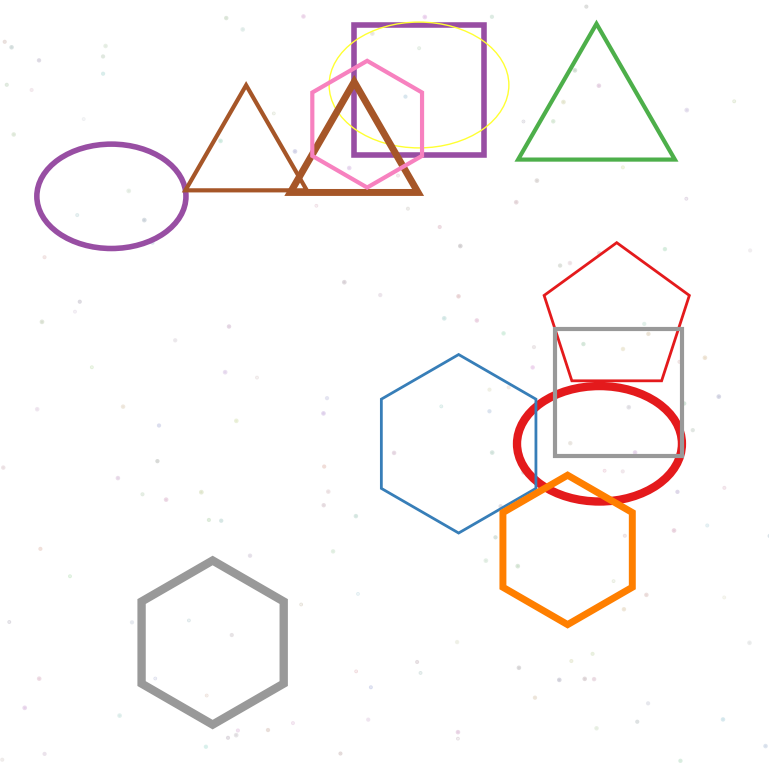[{"shape": "pentagon", "thickness": 1, "radius": 0.5, "center": [0.801, 0.586]}, {"shape": "oval", "thickness": 3, "radius": 0.54, "center": [0.779, 0.424]}, {"shape": "hexagon", "thickness": 1, "radius": 0.58, "center": [0.596, 0.424]}, {"shape": "triangle", "thickness": 1.5, "radius": 0.59, "center": [0.775, 0.852]}, {"shape": "oval", "thickness": 2, "radius": 0.48, "center": [0.145, 0.745]}, {"shape": "square", "thickness": 2, "radius": 0.42, "center": [0.544, 0.883]}, {"shape": "hexagon", "thickness": 2.5, "radius": 0.49, "center": [0.737, 0.286]}, {"shape": "oval", "thickness": 0.5, "radius": 0.58, "center": [0.544, 0.89]}, {"shape": "triangle", "thickness": 2.5, "radius": 0.48, "center": [0.46, 0.798]}, {"shape": "triangle", "thickness": 1.5, "radius": 0.46, "center": [0.32, 0.798]}, {"shape": "hexagon", "thickness": 1.5, "radius": 0.41, "center": [0.477, 0.839]}, {"shape": "square", "thickness": 1.5, "radius": 0.41, "center": [0.804, 0.491]}, {"shape": "hexagon", "thickness": 3, "radius": 0.53, "center": [0.276, 0.166]}]